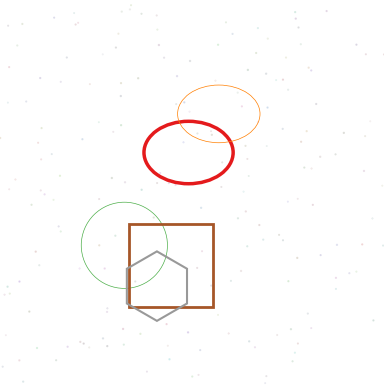[{"shape": "oval", "thickness": 2.5, "radius": 0.58, "center": [0.49, 0.604]}, {"shape": "circle", "thickness": 0.5, "radius": 0.56, "center": [0.323, 0.363]}, {"shape": "oval", "thickness": 0.5, "radius": 0.54, "center": [0.568, 0.704]}, {"shape": "square", "thickness": 2, "radius": 0.54, "center": [0.444, 0.31]}, {"shape": "hexagon", "thickness": 1.5, "radius": 0.45, "center": [0.408, 0.257]}]